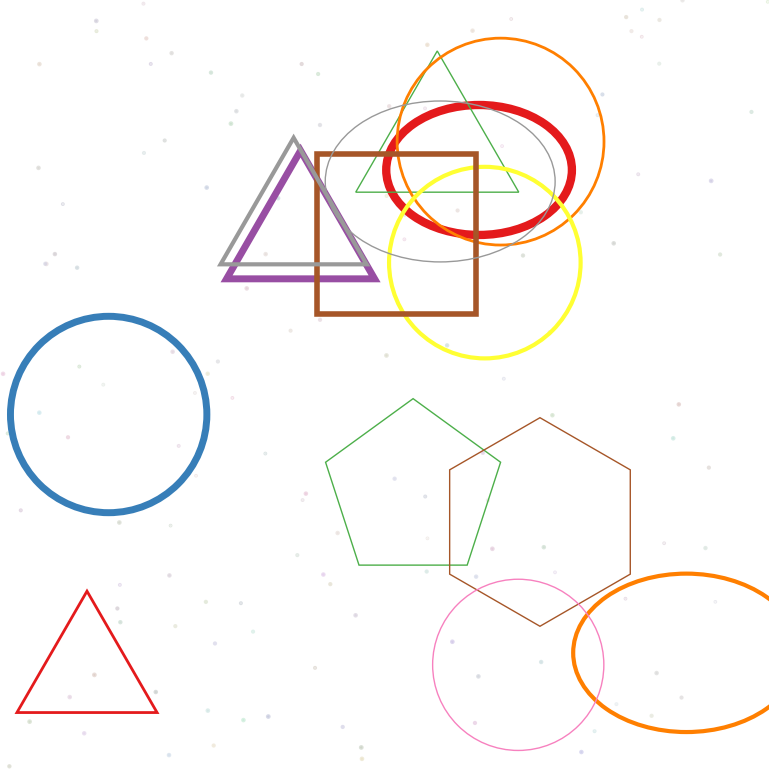[{"shape": "oval", "thickness": 3, "radius": 0.6, "center": [0.622, 0.779]}, {"shape": "triangle", "thickness": 1, "radius": 0.53, "center": [0.113, 0.127]}, {"shape": "circle", "thickness": 2.5, "radius": 0.64, "center": [0.141, 0.462]}, {"shape": "triangle", "thickness": 0.5, "radius": 0.61, "center": [0.568, 0.812]}, {"shape": "pentagon", "thickness": 0.5, "radius": 0.6, "center": [0.536, 0.363]}, {"shape": "triangle", "thickness": 2.5, "radius": 0.55, "center": [0.39, 0.693]}, {"shape": "circle", "thickness": 1, "radius": 0.67, "center": [0.65, 0.816]}, {"shape": "oval", "thickness": 1.5, "radius": 0.73, "center": [0.891, 0.152]}, {"shape": "circle", "thickness": 1.5, "radius": 0.62, "center": [0.63, 0.659]}, {"shape": "square", "thickness": 2, "radius": 0.52, "center": [0.515, 0.697]}, {"shape": "hexagon", "thickness": 0.5, "radius": 0.68, "center": [0.701, 0.322]}, {"shape": "circle", "thickness": 0.5, "radius": 0.56, "center": [0.673, 0.137]}, {"shape": "oval", "thickness": 0.5, "radius": 0.75, "center": [0.572, 0.764]}, {"shape": "triangle", "thickness": 1.5, "radius": 0.55, "center": [0.381, 0.712]}]